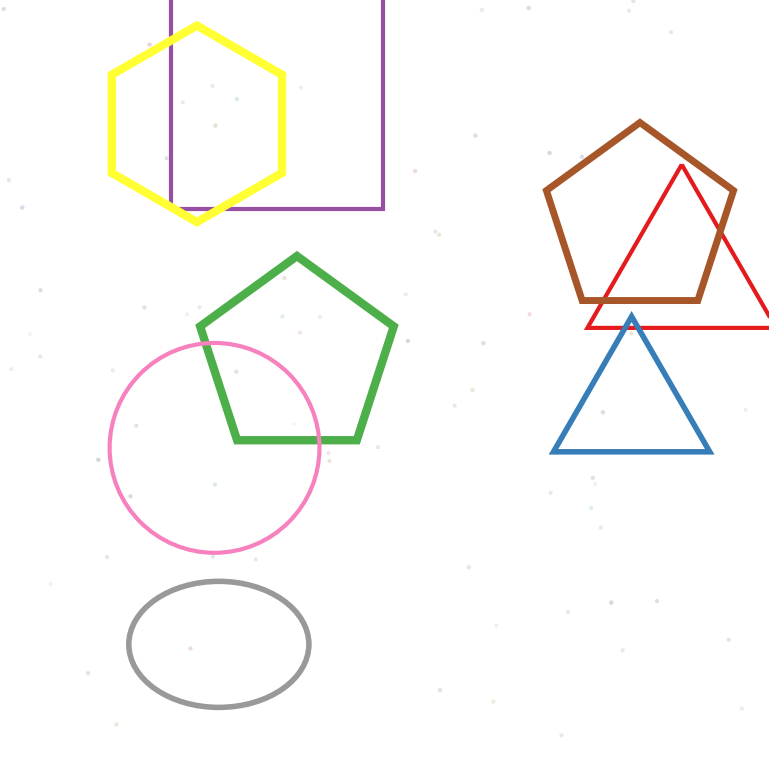[{"shape": "triangle", "thickness": 1.5, "radius": 0.71, "center": [0.885, 0.645]}, {"shape": "triangle", "thickness": 2, "radius": 0.59, "center": [0.82, 0.472]}, {"shape": "pentagon", "thickness": 3, "radius": 0.66, "center": [0.386, 0.535]}, {"shape": "square", "thickness": 1.5, "radius": 0.69, "center": [0.359, 0.866]}, {"shape": "hexagon", "thickness": 3, "radius": 0.64, "center": [0.256, 0.839]}, {"shape": "pentagon", "thickness": 2.5, "radius": 0.64, "center": [0.831, 0.713]}, {"shape": "circle", "thickness": 1.5, "radius": 0.68, "center": [0.279, 0.418]}, {"shape": "oval", "thickness": 2, "radius": 0.58, "center": [0.284, 0.163]}]